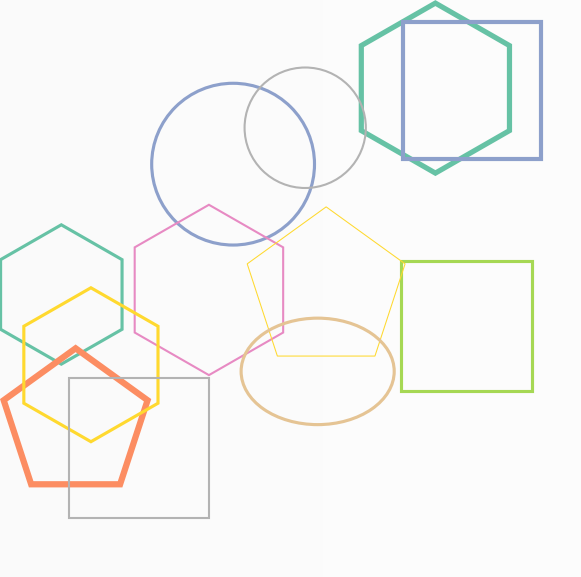[{"shape": "hexagon", "thickness": 1.5, "radius": 0.6, "center": [0.105, 0.489]}, {"shape": "hexagon", "thickness": 2.5, "radius": 0.74, "center": [0.749, 0.847]}, {"shape": "pentagon", "thickness": 3, "radius": 0.65, "center": [0.13, 0.266]}, {"shape": "square", "thickness": 2, "radius": 0.59, "center": [0.812, 0.842]}, {"shape": "circle", "thickness": 1.5, "radius": 0.7, "center": [0.401, 0.715]}, {"shape": "hexagon", "thickness": 1, "radius": 0.74, "center": [0.359, 0.497]}, {"shape": "square", "thickness": 1.5, "radius": 0.56, "center": [0.803, 0.435]}, {"shape": "hexagon", "thickness": 1.5, "radius": 0.67, "center": [0.156, 0.368]}, {"shape": "pentagon", "thickness": 0.5, "radius": 0.71, "center": [0.561, 0.498]}, {"shape": "oval", "thickness": 1.5, "radius": 0.66, "center": [0.547, 0.356]}, {"shape": "square", "thickness": 1, "radius": 0.61, "center": [0.239, 0.223]}, {"shape": "circle", "thickness": 1, "radius": 0.52, "center": [0.525, 0.778]}]